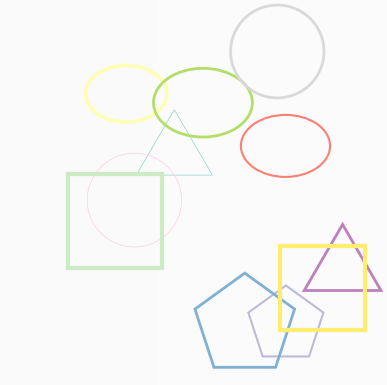[{"shape": "triangle", "thickness": 0.5, "radius": 0.57, "center": [0.45, 0.602]}, {"shape": "oval", "thickness": 2.5, "radius": 0.52, "center": [0.326, 0.757]}, {"shape": "pentagon", "thickness": 1.5, "radius": 0.51, "center": [0.738, 0.157]}, {"shape": "oval", "thickness": 1.5, "radius": 0.58, "center": [0.737, 0.621]}, {"shape": "pentagon", "thickness": 2, "radius": 0.68, "center": [0.632, 0.155]}, {"shape": "oval", "thickness": 2, "radius": 0.64, "center": [0.524, 0.733]}, {"shape": "circle", "thickness": 0.5, "radius": 0.61, "center": [0.347, 0.48]}, {"shape": "circle", "thickness": 2, "radius": 0.6, "center": [0.716, 0.866]}, {"shape": "triangle", "thickness": 2, "radius": 0.57, "center": [0.884, 0.303]}, {"shape": "square", "thickness": 3, "radius": 0.61, "center": [0.297, 0.425]}, {"shape": "square", "thickness": 3, "radius": 0.55, "center": [0.833, 0.251]}]